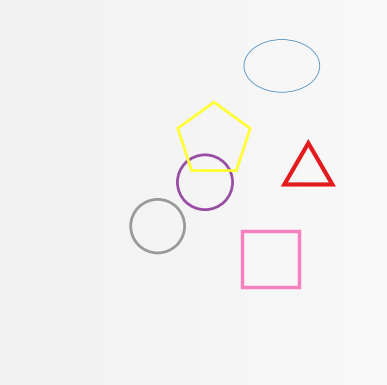[{"shape": "triangle", "thickness": 3, "radius": 0.36, "center": [0.796, 0.557]}, {"shape": "oval", "thickness": 0.5, "radius": 0.49, "center": [0.727, 0.829]}, {"shape": "circle", "thickness": 2, "radius": 0.36, "center": [0.529, 0.527]}, {"shape": "pentagon", "thickness": 2, "radius": 0.49, "center": [0.552, 0.636]}, {"shape": "square", "thickness": 2.5, "radius": 0.37, "center": [0.699, 0.327]}, {"shape": "circle", "thickness": 2, "radius": 0.35, "center": [0.407, 0.413]}]